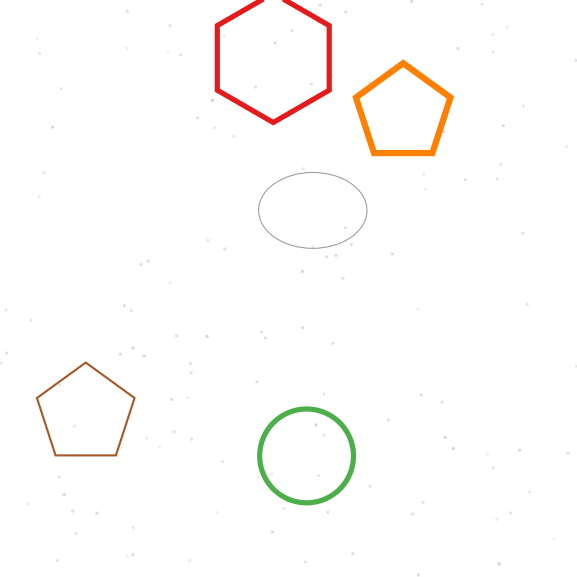[{"shape": "hexagon", "thickness": 2.5, "radius": 0.56, "center": [0.473, 0.899]}, {"shape": "circle", "thickness": 2.5, "radius": 0.41, "center": [0.531, 0.21]}, {"shape": "pentagon", "thickness": 3, "radius": 0.43, "center": [0.698, 0.804]}, {"shape": "pentagon", "thickness": 1, "radius": 0.44, "center": [0.148, 0.282]}, {"shape": "oval", "thickness": 0.5, "radius": 0.47, "center": [0.542, 0.635]}]